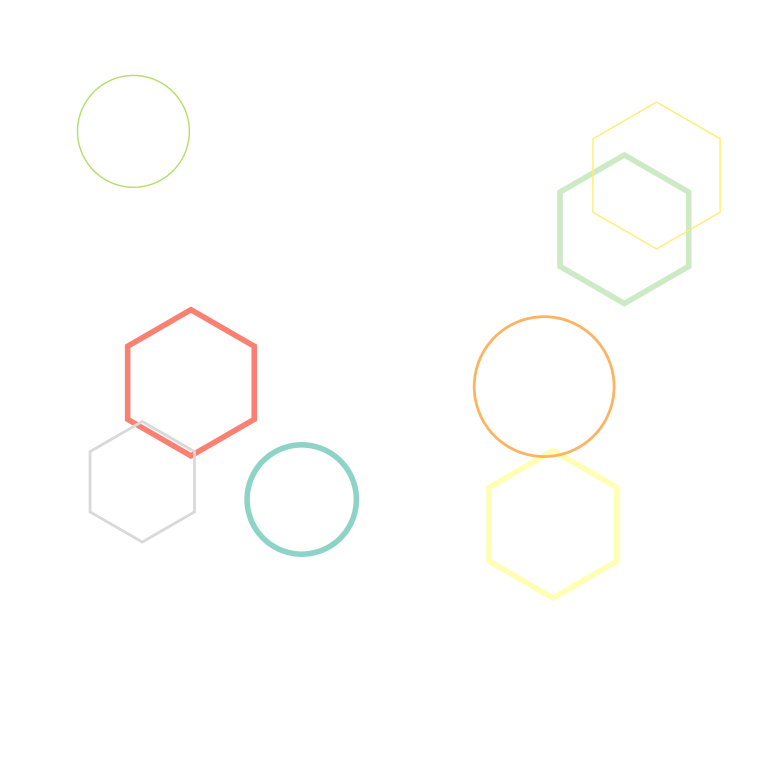[{"shape": "circle", "thickness": 2, "radius": 0.35, "center": [0.392, 0.351]}, {"shape": "hexagon", "thickness": 2, "radius": 0.48, "center": [0.718, 0.319]}, {"shape": "hexagon", "thickness": 2, "radius": 0.47, "center": [0.248, 0.503]}, {"shape": "circle", "thickness": 1, "radius": 0.45, "center": [0.707, 0.498]}, {"shape": "circle", "thickness": 0.5, "radius": 0.36, "center": [0.173, 0.829]}, {"shape": "hexagon", "thickness": 1, "radius": 0.39, "center": [0.185, 0.374]}, {"shape": "hexagon", "thickness": 2, "radius": 0.48, "center": [0.811, 0.702]}, {"shape": "hexagon", "thickness": 0.5, "radius": 0.48, "center": [0.853, 0.772]}]